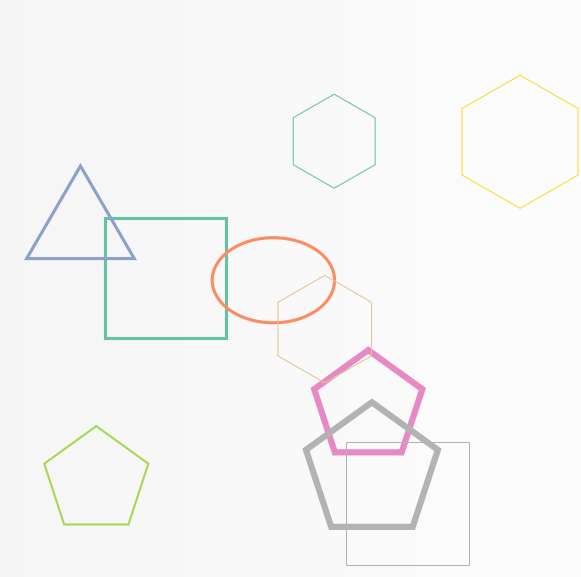[{"shape": "square", "thickness": 1.5, "radius": 0.52, "center": [0.285, 0.518]}, {"shape": "hexagon", "thickness": 0.5, "radius": 0.41, "center": [0.575, 0.755]}, {"shape": "oval", "thickness": 1.5, "radius": 0.53, "center": [0.47, 0.514]}, {"shape": "triangle", "thickness": 1.5, "radius": 0.53, "center": [0.138, 0.605]}, {"shape": "pentagon", "thickness": 3, "radius": 0.49, "center": [0.634, 0.295]}, {"shape": "pentagon", "thickness": 1, "radius": 0.47, "center": [0.166, 0.167]}, {"shape": "hexagon", "thickness": 0.5, "radius": 0.58, "center": [0.895, 0.754]}, {"shape": "hexagon", "thickness": 0.5, "radius": 0.46, "center": [0.559, 0.429]}, {"shape": "pentagon", "thickness": 3, "radius": 0.6, "center": [0.64, 0.183]}, {"shape": "square", "thickness": 0.5, "radius": 0.53, "center": [0.701, 0.128]}]